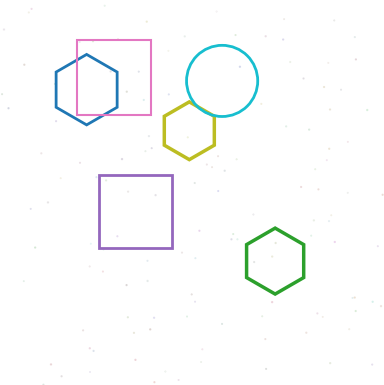[{"shape": "hexagon", "thickness": 2, "radius": 0.46, "center": [0.225, 0.767]}, {"shape": "hexagon", "thickness": 2.5, "radius": 0.43, "center": [0.715, 0.322]}, {"shape": "square", "thickness": 2, "radius": 0.47, "center": [0.352, 0.451]}, {"shape": "square", "thickness": 1.5, "radius": 0.48, "center": [0.296, 0.799]}, {"shape": "hexagon", "thickness": 2.5, "radius": 0.38, "center": [0.492, 0.66]}, {"shape": "circle", "thickness": 2, "radius": 0.46, "center": [0.577, 0.79]}]